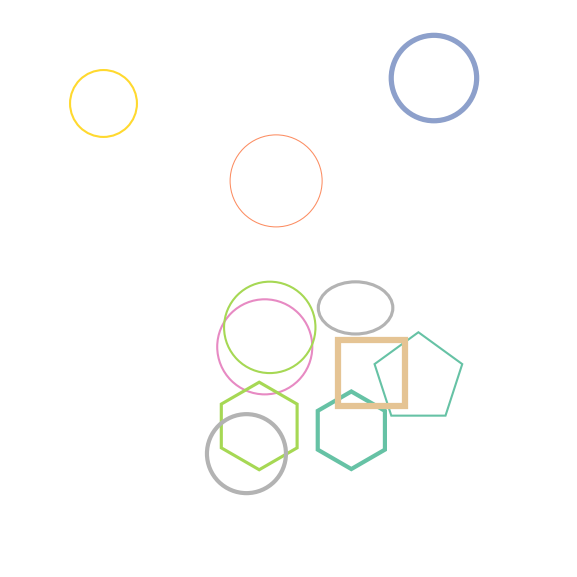[{"shape": "pentagon", "thickness": 1, "radius": 0.4, "center": [0.725, 0.344]}, {"shape": "hexagon", "thickness": 2, "radius": 0.34, "center": [0.608, 0.254]}, {"shape": "circle", "thickness": 0.5, "radius": 0.4, "center": [0.478, 0.686]}, {"shape": "circle", "thickness": 2.5, "radius": 0.37, "center": [0.751, 0.864]}, {"shape": "circle", "thickness": 1, "radius": 0.41, "center": [0.458, 0.399]}, {"shape": "circle", "thickness": 1, "radius": 0.4, "center": [0.467, 0.432]}, {"shape": "hexagon", "thickness": 1.5, "radius": 0.38, "center": [0.449, 0.262]}, {"shape": "circle", "thickness": 1, "radius": 0.29, "center": [0.179, 0.82]}, {"shape": "square", "thickness": 3, "radius": 0.29, "center": [0.643, 0.353]}, {"shape": "circle", "thickness": 2, "radius": 0.34, "center": [0.427, 0.214]}, {"shape": "oval", "thickness": 1.5, "radius": 0.32, "center": [0.616, 0.466]}]